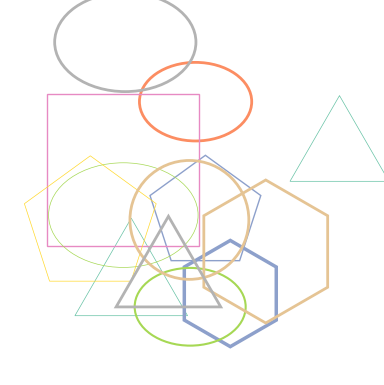[{"shape": "triangle", "thickness": 0.5, "radius": 0.84, "center": [0.341, 0.264]}, {"shape": "triangle", "thickness": 0.5, "radius": 0.74, "center": [0.882, 0.603]}, {"shape": "oval", "thickness": 2, "radius": 0.73, "center": [0.508, 0.736]}, {"shape": "pentagon", "thickness": 1, "radius": 0.76, "center": [0.534, 0.445]}, {"shape": "hexagon", "thickness": 2.5, "radius": 0.69, "center": [0.598, 0.238]}, {"shape": "square", "thickness": 1, "radius": 0.99, "center": [0.319, 0.559]}, {"shape": "oval", "thickness": 0.5, "radius": 0.97, "center": [0.32, 0.441]}, {"shape": "oval", "thickness": 1.5, "radius": 0.72, "center": [0.494, 0.203]}, {"shape": "pentagon", "thickness": 0.5, "radius": 0.9, "center": [0.235, 0.415]}, {"shape": "hexagon", "thickness": 2, "radius": 0.93, "center": [0.69, 0.347]}, {"shape": "circle", "thickness": 2, "radius": 0.77, "center": [0.492, 0.429]}, {"shape": "oval", "thickness": 2, "radius": 0.92, "center": [0.325, 0.89]}, {"shape": "triangle", "thickness": 2, "radius": 0.78, "center": [0.437, 0.281]}]